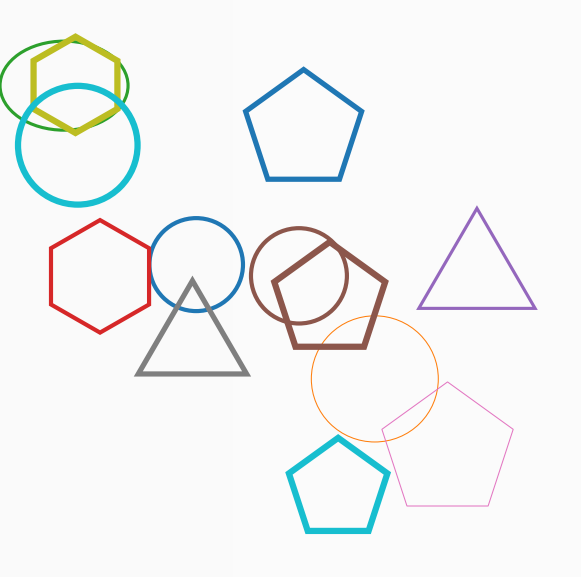[{"shape": "pentagon", "thickness": 2.5, "radius": 0.52, "center": [0.522, 0.774]}, {"shape": "circle", "thickness": 2, "radius": 0.4, "center": [0.338, 0.541]}, {"shape": "circle", "thickness": 0.5, "radius": 0.55, "center": [0.645, 0.343]}, {"shape": "oval", "thickness": 1.5, "radius": 0.55, "center": [0.11, 0.851]}, {"shape": "hexagon", "thickness": 2, "radius": 0.49, "center": [0.172, 0.521]}, {"shape": "triangle", "thickness": 1.5, "radius": 0.58, "center": [0.821, 0.523]}, {"shape": "pentagon", "thickness": 3, "radius": 0.5, "center": [0.567, 0.48]}, {"shape": "circle", "thickness": 2, "radius": 0.41, "center": [0.514, 0.521]}, {"shape": "pentagon", "thickness": 0.5, "radius": 0.59, "center": [0.77, 0.219]}, {"shape": "triangle", "thickness": 2.5, "radius": 0.54, "center": [0.331, 0.405]}, {"shape": "hexagon", "thickness": 3, "radius": 0.42, "center": [0.13, 0.852]}, {"shape": "pentagon", "thickness": 3, "radius": 0.45, "center": [0.582, 0.152]}, {"shape": "circle", "thickness": 3, "radius": 0.51, "center": [0.134, 0.748]}]